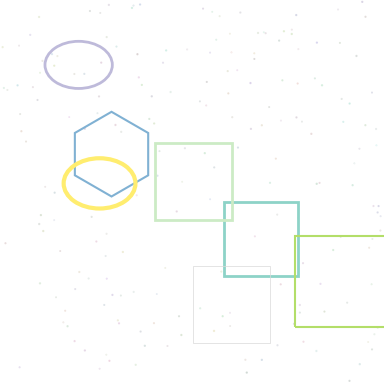[{"shape": "square", "thickness": 2, "radius": 0.48, "center": [0.677, 0.379]}, {"shape": "oval", "thickness": 2, "radius": 0.44, "center": [0.204, 0.831]}, {"shape": "hexagon", "thickness": 1.5, "radius": 0.55, "center": [0.29, 0.6]}, {"shape": "square", "thickness": 1.5, "radius": 0.59, "center": [0.885, 0.269]}, {"shape": "square", "thickness": 0.5, "radius": 0.5, "center": [0.601, 0.209]}, {"shape": "square", "thickness": 2, "radius": 0.5, "center": [0.503, 0.529]}, {"shape": "oval", "thickness": 3, "radius": 0.47, "center": [0.259, 0.524]}]